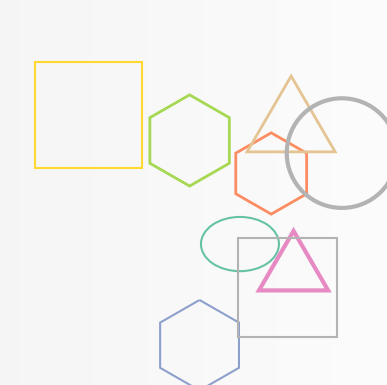[{"shape": "oval", "thickness": 1.5, "radius": 0.5, "center": [0.619, 0.366]}, {"shape": "hexagon", "thickness": 2, "radius": 0.53, "center": [0.7, 0.549]}, {"shape": "hexagon", "thickness": 1.5, "radius": 0.59, "center": [0.515, 0.103]}, {"shape": "triangle", "thickness": 3, "radius": 0.51, "center": [0.758, 0.297]}, {"shape": "hexagon", "thickness": 2, "radius": 0.59, "center": [0.489, 0.635]}, {"shape": "square", "thickness": 1.5, "radius": 0.69, "center": [0.229, 0.701]}, {"shape": "triangle", "thickness": 2, "radius": 0.66, "center": [0.751, 0.671]}, {"shape": "circle", "thickness": 3, "radius": 0.71, "center": [0.882, 0.602]}, {"shape": "square", "thickness": 1.5, "radius": 0.64, "center": [0.742, 0.253]}]